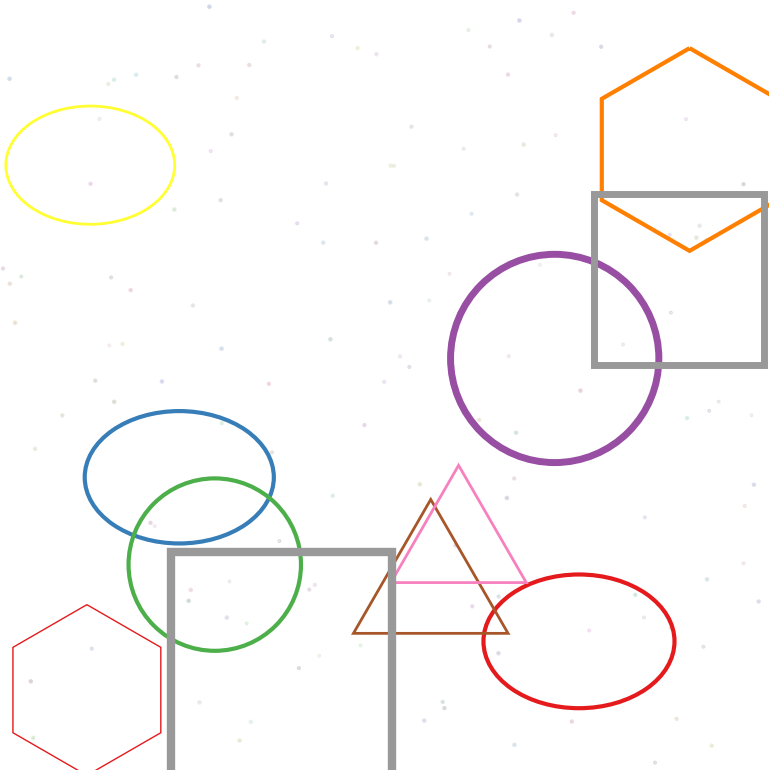[{"shape": "hexagon", "thickness": 0.5, "radius": 0.55, "center": [0.113, 0.104]}, {"shape": "oval", "thickness": 1.5, "radius": 0.62, "center": [0.752, 0.167]}, {"shape": "oval", "thickness": 1.5, "radius": 0.61, "center": [0.233, 0.38]}, {"shape": "circle", "thickness": 1.5, "radius": 0.56, "center": [0.279, 0.267]}, {"shape": "circle", "thickness": 2.5, "radius": 0.68, "center": [0.72, 0.534]}, {"shape": "hexagon", "thickness": 1.5, "radius": 0.66, "center": [0.896, 0.806]}, {"shape": "oval", "thickness": 1, "radius": 0.55, "center": [0.117, 0.786]}, {"shape": "triangle", "thickness": 1, "radius": 0.58, "center": [0.559, 0.235]}, {"shape": "triangle", "thickness": 1, "radius": 0.51, "center": [0.596, 0.294]}, {"shape": "square", "thickness": 3, "radius": 0.72, "center": [0.365, 0.14]}, {"shape": "square", "thickness": 2.5, "radius": 0.55, "center": [0.882, 0.637]}]